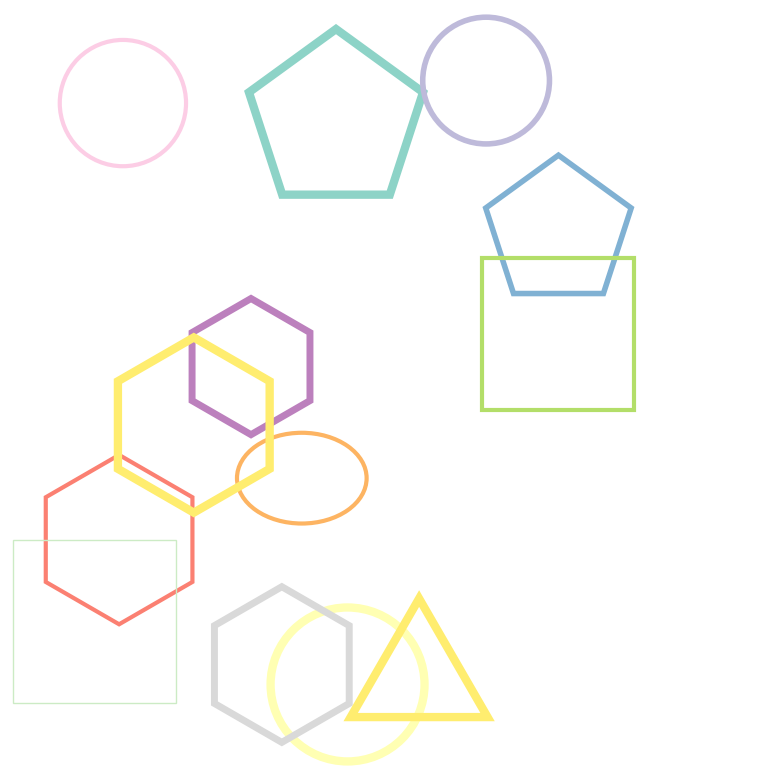[{"shape": "pentagon", "thickness": 3, "radius": 0.59, "center": [0.436, 0.843]}, {"shape": "circle", "thickness": 3, "radius": 0.5, "center": [0.451, 0.111]}, {"shape": "circle", "thickness": 2, "radius": 0.41, "center": [0.631, 0.895]}, {"shape": "hexagon", "thickness": 1.5, "radius": 0.55, "center": [0.155, 0.299]}, {"shape": "pentagon", "thickness": 2, "radius": 0.5, "center": [0.725, 0.699]}, {"shape": "oval", "thickness": 1.5, "radius": 0.42, "center": [0.392, 0.379]}, {"shape": "square", "thickness": 1.5, "radius": 0.49, "center": [0.724, 0.566]}, {"shape": "circle", "thickness": 1.5, "radius": 0.41, "center": [0.16, 0.866]}, {"shape": "hexagon", "thickness": 2.5, "radius": 0.51, "center": [0.366, 0.137]}, {"shape": "hexagon", "thickness": 2.5, "radius": 0.44, "center": [0.326, 0.524]}, {"shape": "square", "thickness": 0.5, "radius": 0.53, "center": [0.123, 0.193]}, {"shape": "hexagon", "thickness": 3, "radius": 0.57, "center": [0.252, 0.448]}, {"shape": "triangle", "thickness": 3, "radius": 0.51, "center": [0.544, 0.12]}]